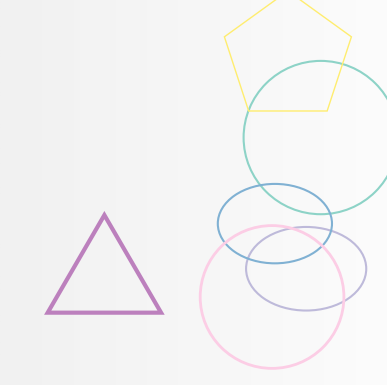[{"shape": "circle", "thickness": 1.5, "radius": 1.0, "center": [0.828, 0.643]}, {"shape": "oval", "thickness": 1.5, "radius": 0.78, "center": [0.79, 0.302]}, {"shape": "oval", "thickness": 1.5, "radius": 0.74, "center": [0.709, 0.419]}, {"shape": "circle", "thickness": 2, "radius": 0.93, "center": [0.702, 0.229]}, {"shape": "triangle", "thickness": 3, "radius": 0.84, "center": [0.269, 0.272]}, {"shape": "pentagon", "thickness": 1, "radius": 0.86, "center": [0.743, 0.851]}]